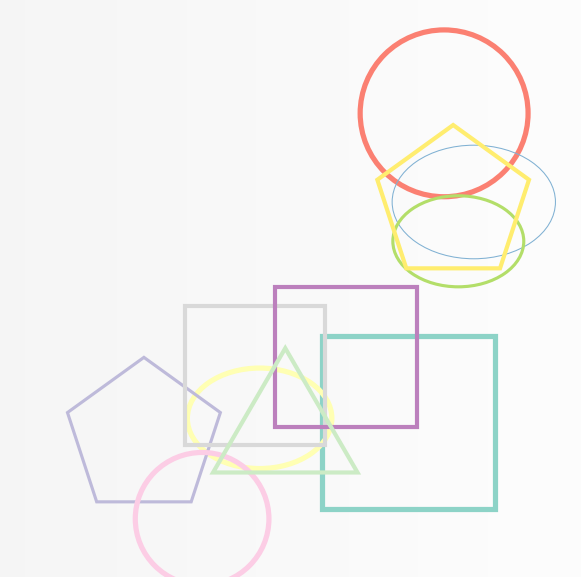[{"shape": "square", "thickness": 2.5, "radius": 0.75, "center": [0.703, 0.267]}, {"shape": "oval", "thickness": 2.5, "radius": 0.62, "center": [0.447, 0.275]}, {"shape": "pentagon", "thickness": 1.5, "radius": 0.69, "center": [0.248, 0.242]}, {"shape": "circle", "thickness": 2.5, "radius": 0.72, "center": [0.764, 0.803]}, {"shape": "oval", "thickness": 0.5, "radius": 0.7, "center": [0.815, 0.649]}, {"shape": "oval", "thickness": 1.5, "radius": 0.56, "center": [0.788, 0.581]}, {"shape": "circle", "thickness": 2.5, "radius": 0.57, "center": [0.348, 0.101]}, {"shape": "square", "thickness": 2, "radius": 0.6, "center": [0.438, 0.349]}, {"shape": "square", "thickness": 2, "radius": 0.61, "center": [0.596, 0.381]}, {"shape": "triangle", "thickness": 2, "radius": 0.72, "center": [0.491, 0.253]}, {"shape": "pentagon", "thickness": 2, "radius": 0.69, "center": [0.78, 0.645]}]